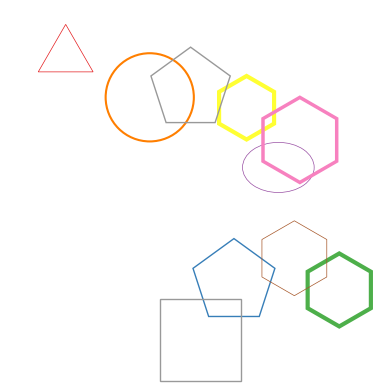[{"shape": "triangle", "thickness": 0.5, "radius": 0.41, "center": [0.171, 0.854]}, {"shape": "pentagon", "thickness": 1, "radius": 0.56, "center": [0.608, 0.268]}, {"shape": "hexagon", "thickness": 3, "radius": 0.47, "center": [0.881, 0.247]}, {"shape": "oval", "thickness": 0.5, "radius": 0.47, "center": [0.723, 0.565]}, {"shape": "circle", "thickness": 1.5, "radius": 0.57, "center": [0.389, 0.747]}, {"shape": "hexagon", "thickness": 3, "radius": 0.41, "center": [0.64, 0.72]}, {"shape": "hexagon", "thickness": 0.5, "radius": 0.49, "center": [0.765, 0.329]}, {"shape": "hexagon", "thickness": 2.5, "radius": 0.55, "center": [0.779, 0.637]}, {"shape": "square", "thickness": 1, "radius": 0.53, "center": [0.521, 0.116]}, {"shape": "pentagon", "thickness": 1, "radius": 0.54, "center": [0.495, 0.769]}]